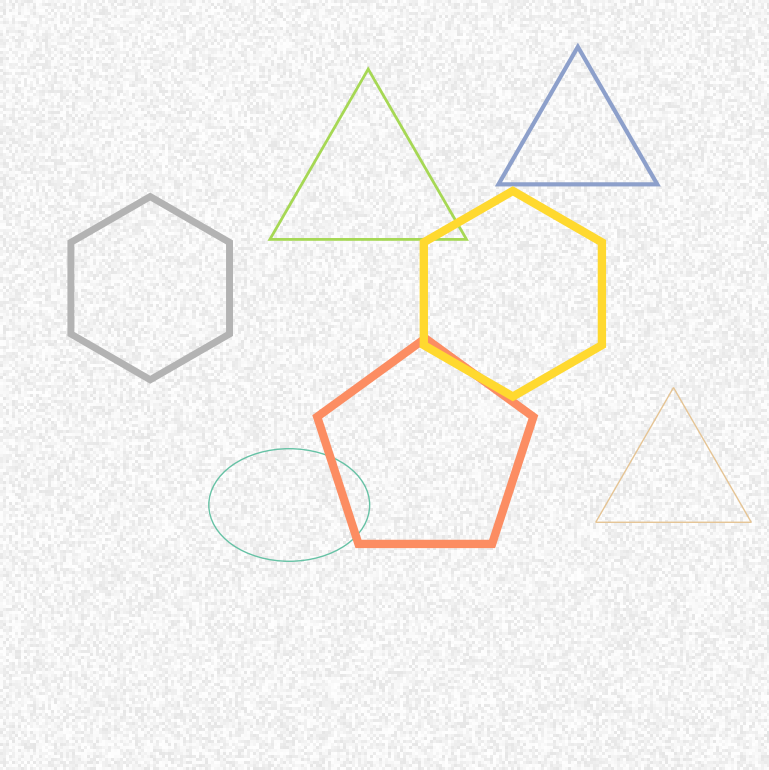[{"shape": "oval", "thickness": 0.5, "radius": 0.52, "center": [0.376, 0.344]}, {"shape": "pentagon", "thickness": 3, "radius": 0.74, "center": [0.552, 0.413]}, {"shape": "triangle", "thickness": 1.5, "radius": 0.6, "center": [0.75, 0.82]}, {"shape": "triangle", "thickness": 1, "radius": 0.74, "center": [0.478, 0.763]}, {"shape": "hexagon", "thickness": 3, "radius": 0.67, "center": [0.666, 0.619]}, {"shape": "triangle", "thickness": 0.5, "radius": 0.58, "center": [0.875, 0.38]}, {"shape": "hexagon", "thickness": 2.5, "radius": 0.59, "center": [0.195, 0.626]}]